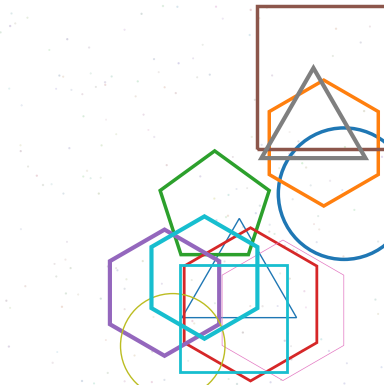[{"shape": "circle", "thickness": 2.5, "radius": 0.85, "center": [0.894, 0.497]}, {"shape": "triangle", "thickness": 1, "radius": 0.86, "center": [0.622, 0.261]}, {"shape": "hexagon", "thickness": 2.5, "radius": 0.82, "center": [0.841, 0.628]}, {"shape": "pentagon", "thickness": 2.5, "radius": 0.74, "center": [0.558, 0.459]}, {"shape": "hexagon", "thickness": 2, "radius": 0.99, "center": [0.651, 0.209]}, {"shape": "hexagon", "thickness": 3, "radius": 0.82, "center": [0.427, 0.24]}, {"shape": "square", "thickness": 2.5, "radius": 0.93, "center": [0.852, 0.798]}, {"shape": "hexagon", "thickness": 0.5, "radius": 0.91, "center": [0.735, 0.194]}, {"shape": "triangle", "thickness": 3, "radius": 0.78, "center": [0.814, 0.667]}, {"shape": "circle", "thickness": 1, "radius": 0.68, "center": [0.449, 0.102]}, {"shape": "square", "thickness": 2, "radius": 0.69, "center": [0.606, 0.173]}, {"shape": "hexagon", "thickness": 3, "radius": 0.79, "center": [0.531, 0.279]}]